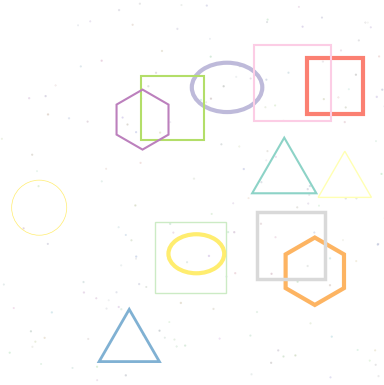[{"shape": "triangle", "thickness": 1.5, "radius": 0.48, "center": [0.738, 0.546]}, {"shape": "triangle", "thickness": 1, "radius": 0.4, "center": [0.896, 0.527]}, {"shape": "oval", "thickness": 3, "radius": 0.46, "center": [0.59, 0.773]}, {"shape": "square", "thickness": 3, "radius": 0.36, "center": [0.871, 0.777]}, {"shape": "triangle", "thickness": 2, "radius": 0.45, "center": [0.336, 0.106]}, {"shape": "hexagon", "thickness": 3, "radius": 0.44, "center": [0.818, 0.295]}, {"shape": "square", "thickness": 1.5, "radius": 0.41, "center": [0.448, 0.719]}, {"shape": "square", "thickness": 1.5, "radius": 0.5, "center": [0.76, 0.785]}, {"shape": "square", "thickness": 2.5, "radius": 0.44, "center": [0.756, 0.363]}, {"shape": "hexagon", "thickness": 1.5, "radius": 0.39, "center": [0.37, 0.689]}, {"shape": "square", "thickness": 1, "radius": 0.46, "center": [0.495, 0.331]}, {"shape": "oval", "thickness": 3, "radius": 0.36, "center": [0.51, 0.341]}, {"shape": "circle", "thickness": 0.5, "radius": 0.36, "center": [0.102, 0.461]}]